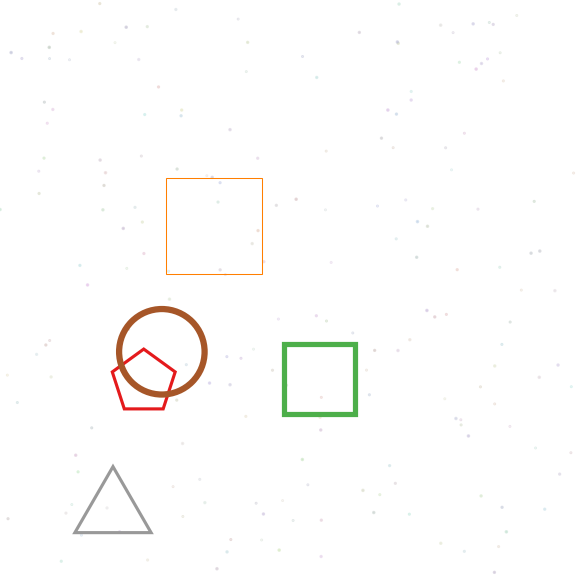[{"shape": "pentagon", "thickness": 1.5, "radius": 0.29, "center": [0.249, 0.337]}, {"shape": "square", "thickness": 2.5, "radius": 0.31, "center": [0.554, 0.343]}, {"shape": "square", "thickness": 0.5, "radius": 0.42, "center": [0.37, 0.608]}, {"shape": "circle", "thickness": 3, "radius": 0.37, "center": [0.28, 0.39]}, {"shape": "triangle", "thickness": 1.5, "radius": 0.38, "center": [0.196, 0.115]}]